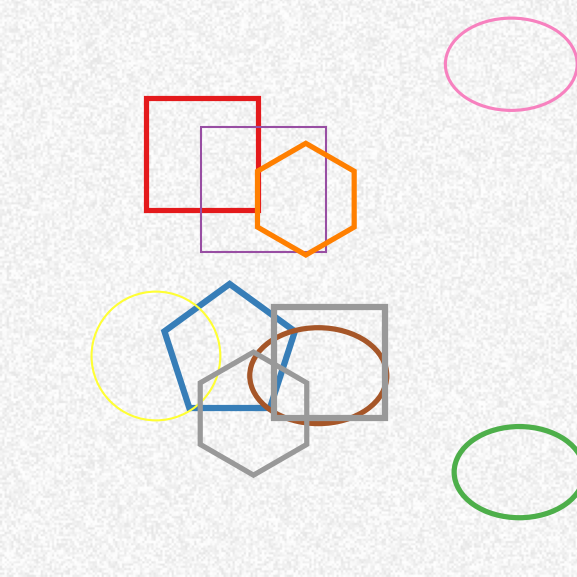[{"shape": "square", "thickness": 2.5, "radius": 0.49, "center": [0.349, 0.732]}, {"shape": "pentagon", "thickness": 3, "radius": 0.59, "center": [0.398, 0.389]}, {"shape": "oval", "thickness": 2.5, "radius": 0.56, "center": [0.899, 0.182]}, {"shape": "square", "thickness": 1, "radius": 0.54, "center": [0.457, 0.671]}, {"shape": "hexagon", "thickness": 2.5, "radius": 0.48, "center": [0.53, 0.654]}, {"shape": "circle", "thickness": 1, "radius": 0.56, "center": [0.27, 0.383]}, {"shape": "oval", "thickness": 2.5, "radius": 0.59, "center": [0.551, 0.349]}, {"shape": "oval", "thickness": 1.5, "radius": 0.57, "center": [0.885, 0.888]}, {"shape": "hexagon", "thickness": 2.5, "radius": 0.53, "center": [0.439, 0.283]}, {"shape": "square", "thickness": 3, "radius": 0.48, "center": [0.571, 0.371]}]